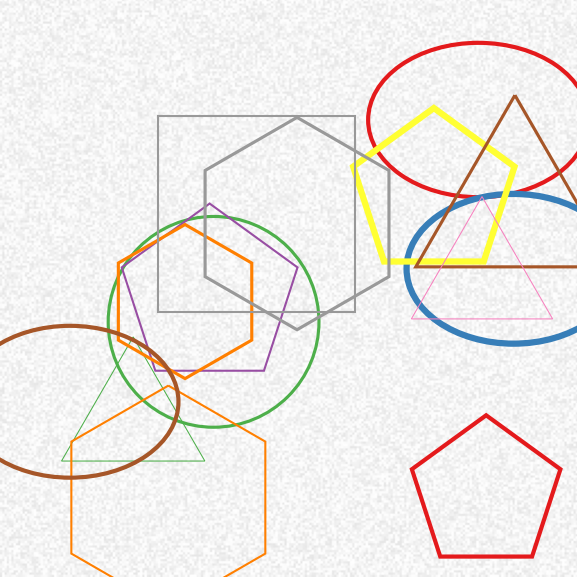[{"shape": "oval", "thickness": 2, "radius": 0.95, "center": [0.828, 0.791]}, {"shape": "pentagon", "thickness": 2, "radius": 0.68, "center": [0.842, 0.145]}, {"shape": "oval", "thickness": 3, "radius": 0.93, "center": [0.889, 0.534]}, {"shape": "triangle", "thickness": 0.5, "radius": 0.72, "center": [0.231, 0.272]}, {"shape": "circle", "thickness": 1.5, "radius": 0.91, "center": [0.37, 0.442]}, {"shape": "pentagon", "thickness": 1, "radius": 0.8, "center": [0.363, 0.487]}, {"shape": "hexagon", "thickness": 1, "radius": 0.97, "center": [0.291, 0.138]}, {"shape": "hexagon", "thickness": 1.5, "radius": 0.67, "center": [0.32, 0.477]}, {"shape": "pentagon", "thickness": 3, "radius": 0.73, "center": [0.751, 0.665]}, {"shape": "triangle", "thickness": 1.5, "radius": 0.99, "center": [0.892, 0.636]}, {"shape": "oval", "thickness": 2, "radius": 0.94, "center": [0.121, 0.303]}, {"shape": "triangle", "thickness": 0.5, "radius": 0.71, "center": [0.835, 0.518]}, {"shape": "hexagon", "thickness": 1.5, "radius": 0.92, "center": [0.514, 0.612]}, {"shape": "square", "thickness": 1, "radius": 0.85, "center": [0.444, 0.628]}]